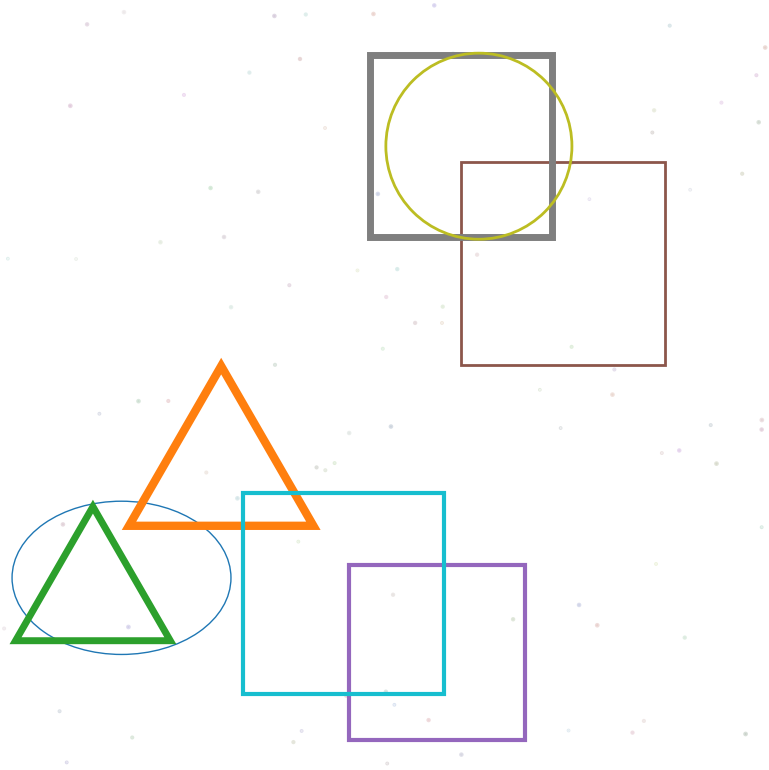[{"shape": "oval", "thickness": 0.5, "radius": 0.71, "center": [0.158, 0.25]}, {"shape": "triangle", "thickness": 3, "radius": 0.69, "center": [0.287, 0.386]}, {"shape": "triangle", "thickness": 2.5, "radius": 0.58, "center": [0.121, 0.226]}, {"shape": "square", "thickness": 1.5, "radius": 0.57, "center": [0.568, 0.153]}, {"shape": "square", "thickness": 1, "radius": 0.66, "center": [0.731, 0.657]}, {"shape": "square", "thickness": 2.5, "radius": 0.59, "center": [0.599, 0.81]}, {"shape": "circle", "thickness": 1, "radius": 0.6, "center": [0.622, 0.81]}, {"shape": "square", "thickness": 1.5, "radius": 0.65, "center": [0.446, 0.229]}]